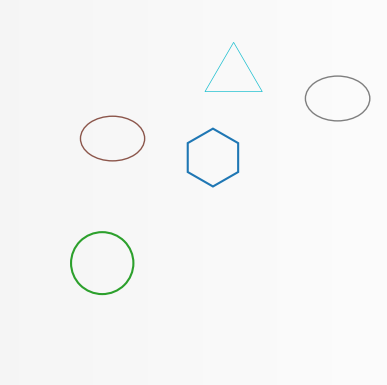[{"shape": "hexagon", "thickness": 1.5, "radius": 0.38, "center": [0.55, 0.591]}, {"shape": "circle", "thickness": 1.5, "radius": 0.4, "center": [0.264, 0.317]}, {"shape": "oval", "thickness": 1, "radius": 0.41, "center": [0.29, 0.64]}, {"shape": "oval", "thickness": 1, "radius": 0.42, "center": [0.871, 0.744]}, {"shape": "triangle", "thickness": 0.5, "radius": 0.43, "center": [0.603, 0.805]}]